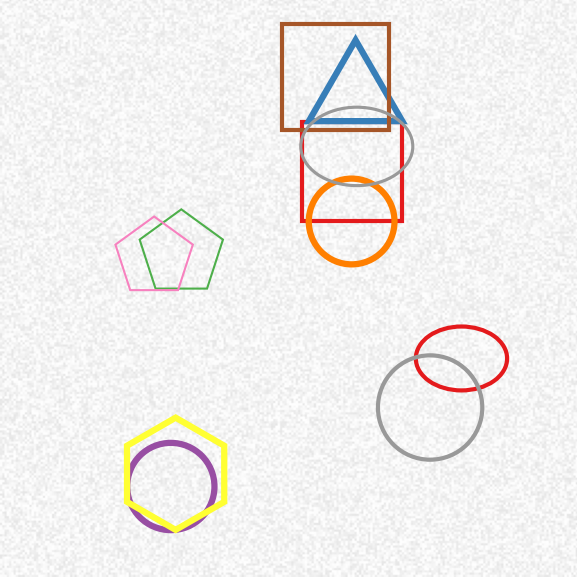[{"shape": "square", "thickness": 2, "radius": 0.43, "center": [0.61, 0.702]}, {"shape": "oval", "thickness": 2, "radius": 0.4, "center": [0.799, 0.378]}, {"shape": "triangle", "thickness": 3, "radius": 0.47, "center": [0.616, 0.836]}, {"shape": "pentagon", "thickness": 1, "radius": 0.38, "center": [0.314, 0.561]}, {"shape": "circle", "thickness": 3, "radius": 0.38, "center": [0.296, 0.157]}, {"shape": "circle", "thickness": 3, "radius": 0.37, "center": [0.609, 0.616]}, {"shape": "hexagon", "thickness": 3, "radius": 0.49, "center": [0.304, 0.179]}, {"shape": "square", "thickness": 2, "radius": 0.46, "center": [0.581, 0.866]}, {"shape": "pentagon", "thickness": 1, "radius": 0.35, "center": [0.267, 0.554]}, {"shape": "circle", "thickness": 2, "radius": 0.45, "center": [0.745, 0.293]}, {"shape": "oval", "thickness": 1.5, "radius": 0.48, "center": [0.618, 0.746]}]